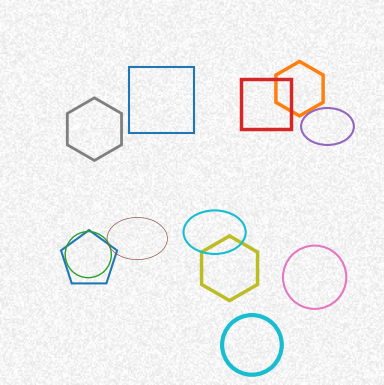[{"shape": "square", "thickness": 1.5, "radius": 0.42, "center": [0.419, 0.741]}, {"shape": "pentagon", "thickness": 1.5, "radius": 0.38, "center": [0.231, 0.326]}, {"shape": "hexagon", "thickness": 2.5, "radius": 0.35, "center": [0.778, 0.77]}, {"shape": "circle", "thickness": 1, "radius": 0.3, "center": [0.229, 0.339]}, {"shape": "square", "thickness": 2.5, "radius": 0.32, "center": [0.69, 0.731]}, {"shape": "oval", "thickness": 1.5, "radius": 0.34, "center": [0.851, 0.671]}, {"shape": "oval", "thickness": 0.5, "radius": 0.39, "center": [0.357, 0.38]}, {"shape": "circle", "thickness": 1.5, "radius": 0.41, "center": [0.817, 0.28]}, {"shape": "hexagon", "thickness": 2, "radius": 0.41, "center": [0.245, 0.665]}, {"shape": "hexagon", "thickness": 2.5, "radius": 0.42, "center": [0.596, 0.303]}, {"shape": "oval", "thickness": 1.5, "radius": 0.4, "center": [0.557, 0.397]}, {"shape": "circle", "thickness": 3, "radius": 0.39, "center": [0.654, 0.104]}]